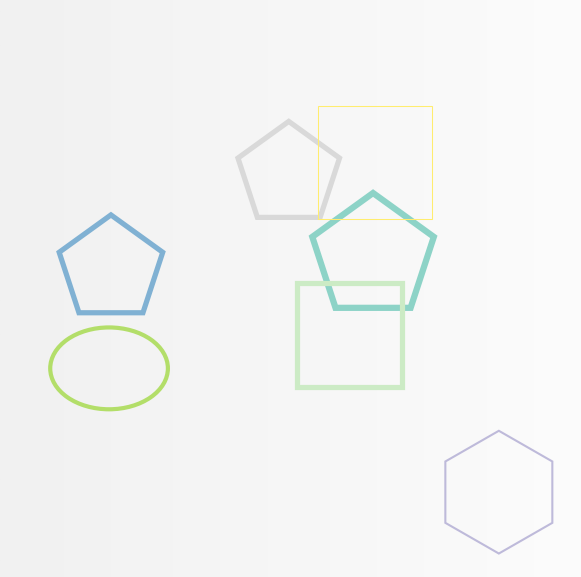[{"shape": "pentagon", "thickness": 3, "radius": 0.55, "center": [0.642, 0.555]}, {"shape": "hexagon", "thickness": 1, "radius": 0.53, "center": [0.858, 0.147]}, {"shape": "pentagon", "thickness": 2.5, "radius": 0.47, "center": [0.191, 0.533]}, {"shape": "oval", "thickness": 2, "radius": 0.51, "center": [0.188, 0.361]}, {"shape": "pentagon", "thickness": 2.5, "radius": 0.46, "center": [0.497, 0.697]}, {"shape": "square", "thickness": 2.5, "radius": 0.45, "center": [0.601, 0.418]}, {"shape": "square", "thickness": 0.5, "radius": 0.49, "center": [0.646, 0.718]}]